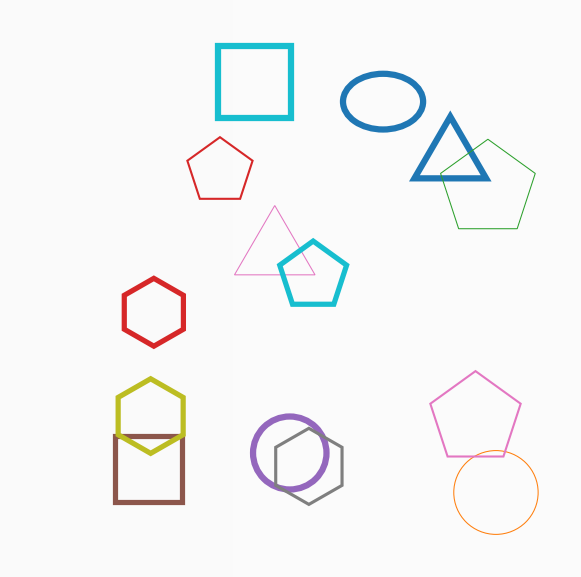[{"shape": "triangle", "thickness": 3, "radius": 0.36, "center": [0.775, 0.726]}, {"shape": "oval", "thickness": 3, "radius": 0.34, "center": [0.659, 0.823]}, {"shape": "circle", "thickness": 0.5, "radius": 0.36, "center": [0.853, 0.146]}, {"shape": "pentagon", "thickness": 0.5, "radius": 0.43, "center": [0.839, 0.672]}, {"shape": "pentagon", "thickness": 1, "radius": 0.29, "center": [0.378, 0.703]}, {"shape": "hexagon", "thickness": 2.5, "radius": 0.29, "center": [0.265, 0.458]}, {"shape": "circle", "thickness": 3, "radius": 0.32, "center": [0.499, 0.215]}, {"shape": "square", "thickness": 2.5, "radius": 0.29, "center": [0.256, 0.187]}, {"shape": "triangle", "thickness": 0.5, "radius": 0.4, "center": [0.473, 0.563]}, {"shape": "pentagon", "thickness": 1, "radius": 0.41, "center": [0.818, 0.275]}, {"shape": "hexagon", "thickness": 1.5, "radius": 0.33, "center": [0.531, 0.192]}, {"shape": "hexagon", "thickness": 2.5, "radius": 0.32, "center": [0.259, 0.279]}, {"shape": "pentagon", "thickness": 2.5, "radius": 0.3, "center": [0.539, 0.521]}, {"shape": "square", "thickness": 3, "radius": 0.31, "center": [0.437, 0.857]}]